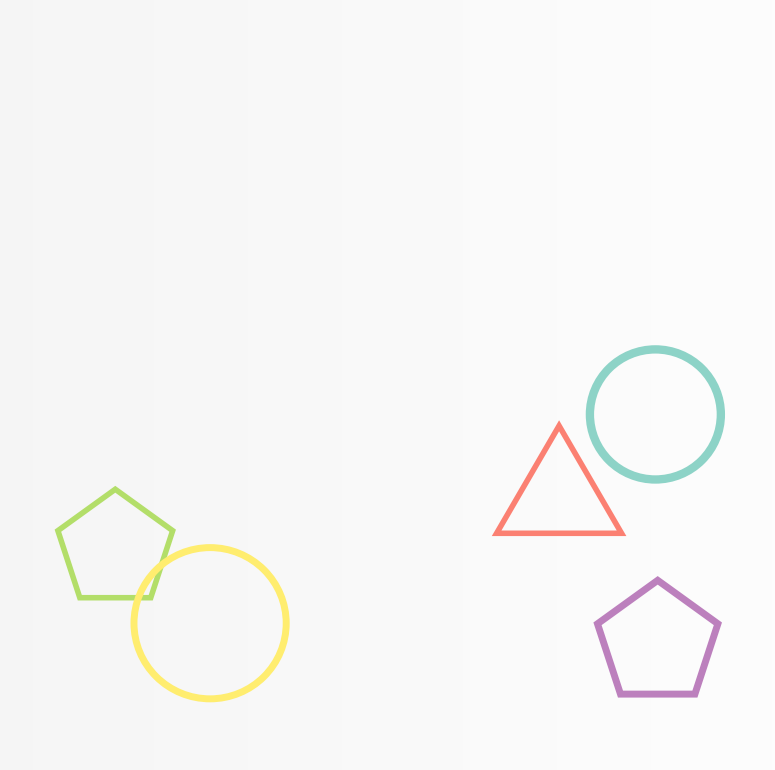[{"shape": "circle", "thickness": 3, "radius": 0.42, "center": [0.846, 0.462]}, {"shape": "triangle", "thickness": 2, "radius": 0.47, "center": [0.721, 0.354]}, {"shape": "pentagon", "thickness": 2, "radius": 0.39, "center": [0.149, 0.287]}, {"shape": "pentagon", "thickness": 2.5, "radius": 0.41, "center": [0.849, 0.165]}, {"shape": "circle", "thickness": 2.5, "radius": 0.49, "center": [0.271, 0.191]}]